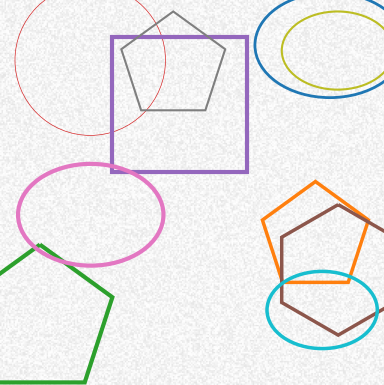[{"shape": "oval", "thickness": 2, "radius": 0.97, "center": [0.857, 0.883]}, {"shape": "pentagon", "thickness": 2.5, "radius": 0.72, "center": [0.819, 0.384]}, {"shape": "pentagon", "thickness": 3, "radius": 0.99, "center": [0.104, 0.167]}, {"shape": "circle", "thickness": 0.5, "radius": 0.98, "center": [0.234, 0.844]}, {"shape": "square", "thickness": 3, "radius": 0.88, "center": [0.465, 0.728]}, {"shape": "hexagon", "thickness": 2.5, "radius": 0.85, "center": [0.878, 0.299]}, {"shape": "oval", "thickness": 3, "radius": 0.94, "center": [0.236, 0.442]}, {"shape": "pentagon", "thickness": 1.5, "radius": 0.71, "center": [0.45, 0.828]}, {"shape": "oval", "thickness": 1.5, "radius": 0.72, "center": [0.877, 0.869]}, {"shape": "oval", "thickness": 2.5, "radius": 0.72, "center": [0.837, 0.195]}]